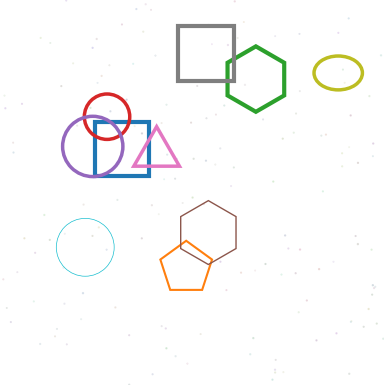[{"shape": "square", "thickness": 3, "radius": 0.35, "center": [0.317, 0.613]}, {"shape": "pentagon", "thickness": 1.5, "radius": 0.35, "center": [0.484, 0.304]}, {"shape": "hexagon", "thickness": 3, "radius": 0.42, "center": [0.665, 0.795]}, {"shape": "circle", "thickness": 2.5, "radius": 0.29, "center": [0.278, 0.697]}, {"shape": "circle", "thickness": 2.5, "radius": 0.39, "center": [0.241, 0.62]}, {"shape": "hexagon", "thickness": 1, "radius": 0.41, "center": [0.541, 0.396]}, {"shape": "triangle", "thickness": 2.5, "radius": 0.34, "center": [0.407, 0.603]}, {"shape": "square", "thickness": 3, "radius": 0.36, "center": [0.534, 0.861]}, {"shape": "oval", "thickness": 2.5, "radius": 0.31, "center": [0.878, 0.811]}, {"shape": "circle", "thickness": 0.5, "radius": 0.38, "center": [0.221, 0.358]}]